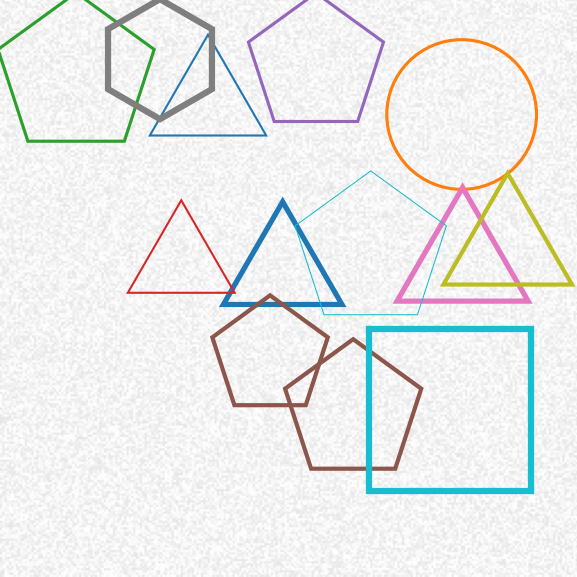[{"shape": "triangle", "thickness": 2.5, "radius": 0.59, "center": [0.489, 0.531]}, {"shape": "triangle", "thickness": 1, "radius": 0.58, "center": [0.36, 0.823]}, {"shape": "circle", "thickness": 1.5, "radius": 0.65, "center": [0.799, 0.801]}, {"shape": "pentagon", "thickness": 1.5, "radius": 0.71, "center": [0.132, 0.87]}, {"shape": "triangle", "thickness": 1, "radius": 0.53, "center": [0.314, 0.546]}, {"shape": "pentagon", "thickness": 1.5, "radius": 0.61, "center": [0.547, 0.888]}, {"shape": "pentagon", "thickness": 2, "radius": 0.62, "center": [0.612, 0.288]}, {"shape": "pentagon", "thickness": 2, "radius": 0.53, "center": [0.468, 0.383]}, {"shape": "triangle", "thickness": 2.5, "radius": 0.66, "center": [0.801, 0.543]}, {"shape": "hexagon", "thickness": 3, "radius": 0.52, "center": [0.277, 0.897]}, {"shape": "triangle", "thickness": 2, "radius": 0.64, "center": [0.879, 0.571]}, {"shape": "square", "thickness": 3, "radius": 0.7, "center": [0.78, 0.29]}, {"shape": "pentagon", "thickness": 0.5, "radius": 0.69, "center": [0.642, 0.565]}]